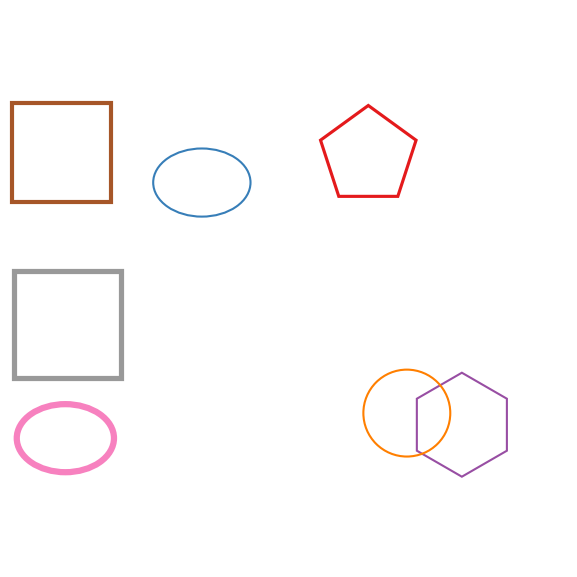[{"shape": "pentagon", "thickness": 1.5, "radius": 0.43, "center": [0.638, 0.729]}, {"shape": "oval", "thickness": 1, "radius": 0.42, "center": [0.35, 0.683]}, {"shape": "hexagon", "thickness": 1, "radius": 0.45, "center": [0.8, 0.264]}, {"shape": "circle", "thickness": 1, "radius": 0.38, "center": [0.704, 0.284]}, {"shape": "square", "thickness": 2, "radius": 0.43, "center": [0.107, 0.735]}, {"shape": "oval", "thickness": 3, "radius": 0.42, "center": [0.113, 0.24]}, {"shape": "square", "thickness": 2.5, "radius": 0.46, "center": [0.117, 0.437]}]